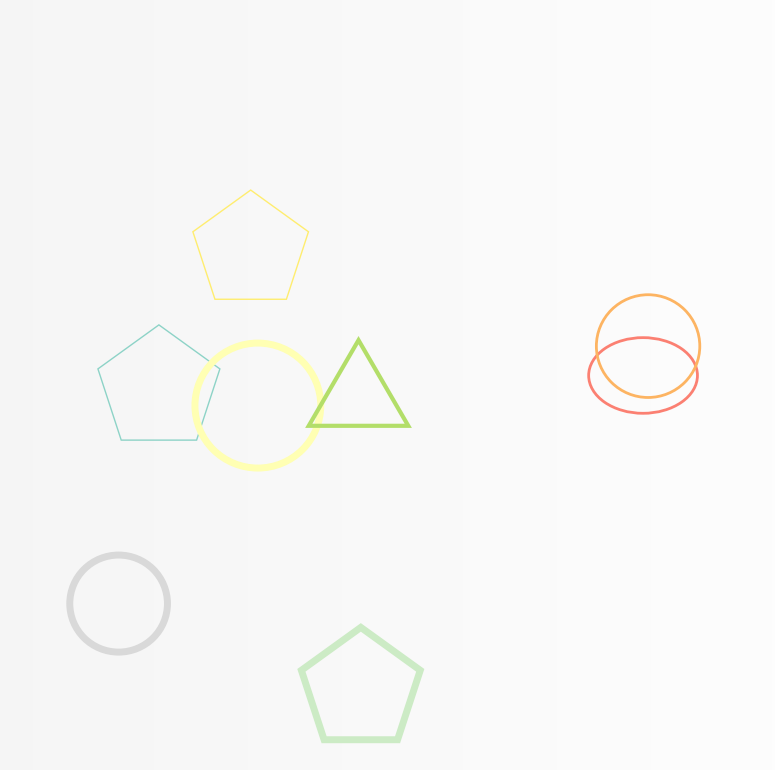[{"shape": "pentagon", "thickness": 0.5, "radius": 0.41, "center": [0.205, 0.495]}, {"shape": "circle", "thickness": 2.5, "radius": 0.41, "center": [0.333, 0.473]}, {"shape": "oval", "thickness": 1, "radius": 0.35, "center": [0.83, 0.512]}, {"shape": "circle", "thickness": 1, "radius": 0.33, "center": [0.836, 0.551]}, {"shape": "triangle", "thickness": 1.5, "radius": 0.37, "center": [0.463, 0.484]}, {"shape": "circle", "thickness": 2.5, "radius": 0.32, "center": [0.153, 0.216]}, {"shape": "pentagon", "thickness": 2.5, "radius": 0.4, "center": [0.466, 0.105]}, {"shape": "pentagon", "thickness": 0.5, "radius": 0.39, "center": [0.323, 0.675]}]